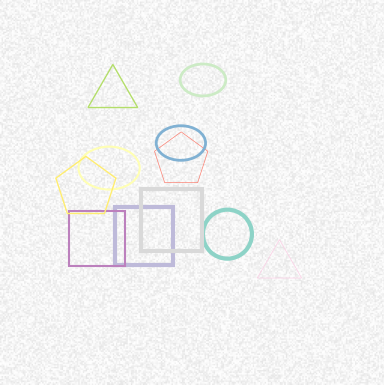[{"shape": "circle", "thickness": 3, "radius": 0.32, "center": [0.591, 0.392]}, {"shape": "oval", "thickness": 1.5, "radius": 0.4, "center": [0.283, 0.563]}, {"shape": "square", "thickness": 3, "radius": 0.38, "center": [0.373, 0.388]}, {"shape": "pentagon", "thickness": 0.5, "radius": 0.36, "center": [0.471, 0.585]}, {"shape": "oval", "thickness": 2, "radius": 0.32, "center": [0.47, 0.628]}, {"shape": "triangle", "thickness": 1, "radius": 0.37, "center": [0.293, 0.758]}, {"shape": "triangle", "thickness": 0.5, "radius": 0.33, "center": [0.726, 0.311]}, {"shape": "square", "thickness": 3, "radius": 0.4, "center": [0.446, 0.428]}, {"shape": "square", "thickness": 1.5, "radius": 0.36, "center": [0.251, 0.381]}, {"shape": "oval", "thickness": 2, "radius": 0.3, "center": [0.527, 0.792]}, {"shape": "pentagon", "thickness": 1, "radius": 0.41, "center": [0.223, 0.512]}]